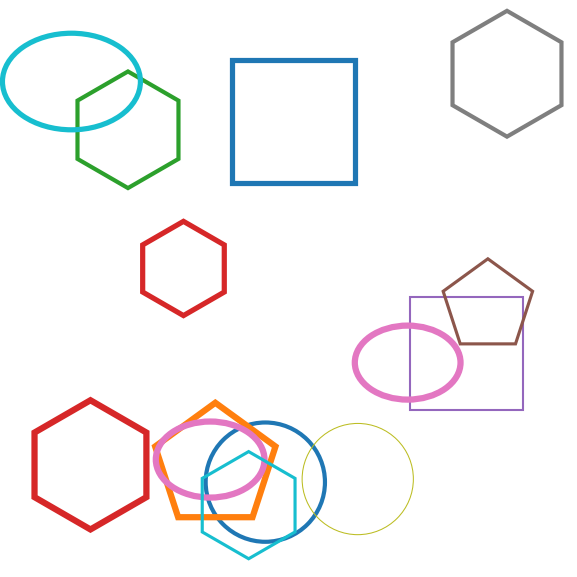[{"shape": "square", "thickness": 2.5, "radius": 0.53, "center": [0.508, 0.789]}, {"shape": "circle", "thickness": 2, "radius": 0.52, "center": [0.459, 0.164]}, {"shape": "pentagon", "thickness": 3, "radius": 0.55, "center": [0.373, 0.192]}, {"shape": "hexagon", "thickness": 2, "radius": 0.5, "center": [0.222, 0.774]}, {"shape": "hexagon", "thickness": 3, "radius": 0.56, "center": [0.157, 0.194]}, {"shape": "hexagon", "thickness": 2.5, "radius": 0.41, "center": [0.318, 0.534]}, {"shape": "square", "thickness": 1, "radius": 0.49, "center": [0.808, 0.387]}, {"shape": "pentagon", "thickness": 1.5, "radius": 0.41, "center": [0.845, 0.47]}, {"shape": "oval", "thickness": 3, "radius": 0.47, "center": [0.364, 0.203]}, {"shape": "oval", "thickness": 3, "radius": 0.46, "center": [0.706, 0.371]}, {"shape": "hexagon", "thickness": 2, "radius": 0.54, "center": [0.878, 0.871]}, {"shape": "circle", "thickness": 0.5, "radius": 0.48, "center": [0.619, 0.17]}, {"shape": "oval", "thickness": 2.5, "radius": 0.6, "center": [0.124, 0.858]}, {"shape": "hexagon", "thickness": 1.5, "radius": 0.46, "center": [0.431, 0.124]}]